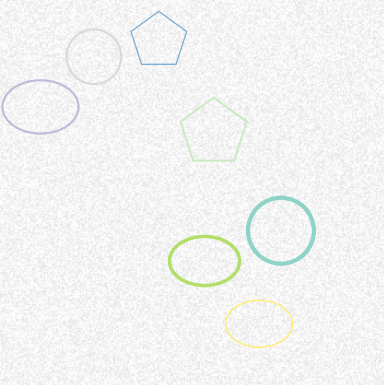[{"shape": "circle", "thickness": 3, "radius": 0.43, "center": [0.73, 0.401]}, {"shape": "oval", "thickness": 1.5, "radius": 0.49, "center": [0.105, 0.722]}, {"shape": "pentagon", "thickness": 1, "radius": 0.38, "center": [0.412, 0.894]}, {"shape": "oval", "thickness": 2.5, "radius": 0.46, "center": [0.531, 0.322]}, {"shape": "circle", "thickness": 1.5, "radius": 0.36, "center": [0.244, 0.853]}, {"shape": "pentagon", "thickness": 1.5, "radius": 0.45, "center": [0.555, 0.656]}, {"shape": "oval", "thickness": 1, "radius": 0.43, "center": [0.673, 0.159]}]